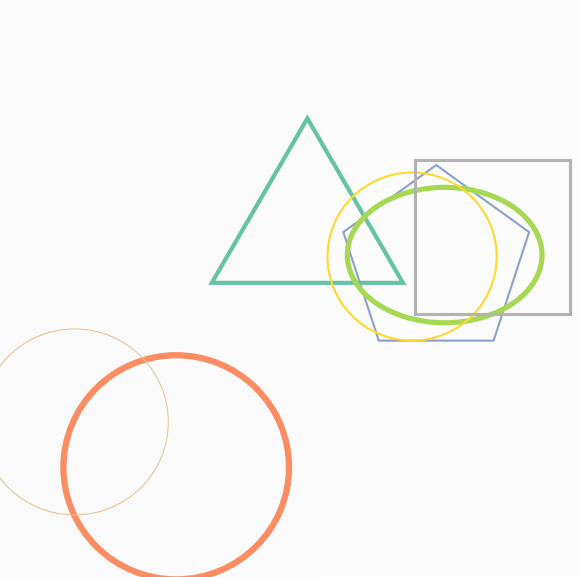[{"shape": "triangle", "thickness": 2, "radius": 0.95, "center": [0.529, 0.604]}, {"shape": "circle", "thickness": 3, "radius": 0.97, "center": [0.303, 0.19]}, {"shape": "pentagon", "thickness": 1, "radius": 0.84, "center": [0.75, 0.545]}, {"shape": "oval", "thickness": 2.5, "radius": 0.84, "center": [0.765, 0.557]}, {"shape": "circle", "thickness": 1, "radius": 0.73, "center": [0.709, 0.555]}, {"shape": "circle", "thickness": 0.5, "radius": 0.81, "center": [0.129, 0.269]}, {"shape": "square", "thickness": 1.5, "radius": 0.67, "center": [0.847, 0.588]}]